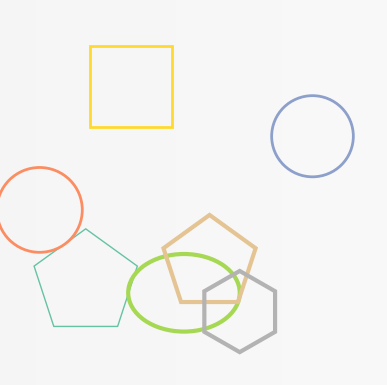[{"shape": "pentagon", "thickness": 1, "radius": 0.7, "center": [0.221, 0.265]}, {"shape": "circle", "thickness": 2, "radius": 0.55, "center": [0.102, 0.455]}, {"shape": "circle", "thickness": 2, "radius": 0.53, "center": [0.806, 0.646]}, {"shape": "oval", "thickness": 3, "radius": 0.72, "center": [0.475, 0.239]}, {"shape": "square", "thickness": 2, "radius": 0.53, "center": [0.338, 0.775]}, {"shape": "pentagon", "thickness": 3, "radius": 0.63, "center": [0.541, 0.317]}, {"shape": "hexagon", "thickness": 3, "radius": 0.53, "center": [0.619, 0.191]}]